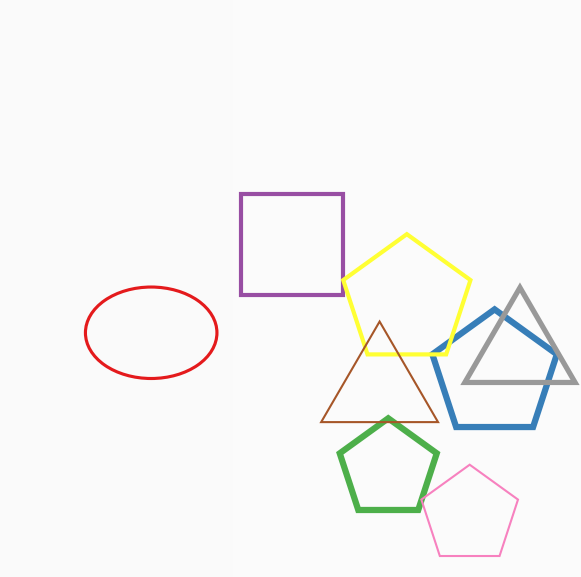[{"shape": "oval", "thickness": 1.5, "radius": 0.57, "center": [0.26, 0.423]}, {"shape": "pentagon", "thickness": 3, "radius": 0.56, "center": [0.851, 0.351]}, {"shape": "pentagon", "thickness": 3, "radius": 0.44, "center": [0.668, 0.187]}, {"shape": "square", "thickness": 2, "radius": 0.43, "center": [0.502, 0.575]}, {"shape": "pentagon", "thickness": 2, "radius": 0.58, "center": [0.7, 0.479]}, {"shape": "triangle", "thickness": 1, "radius": 0.58, "center": [0.653, 0.326]}, {"shape": "pentagon", "thickness": 1, "radius": 0.44, "center": [0.808, 0.107]}, {"shape": "triangle", "thickness": 2.5, "radius": 0.55, "center": [0.895, 0.392]}]